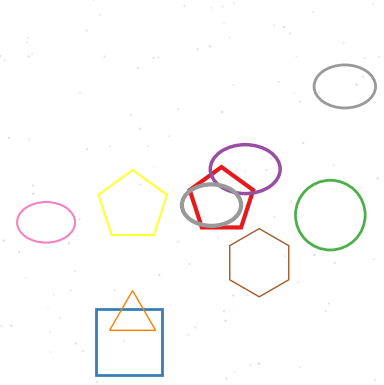[{"shape": "pentagon", "thickness": 3, "radius": 0.43, "center": [0.575, 0.479]}, {"shape": "square", "thickness": 2, "radius": 0.43, "center": [0.335, 0.112]}, {"shape": "circle", "thickness": 2, "radius": 0.45, "center": [0.858, 0.441]}, {"shape": "oval", "thickness": 2.5, "radius": 0.45, "center": [0.637, 0.561]}, {"shape": "triangle", "thickness": 1, "radius": 0.34, "center": [0.344, 0.176]}, {"shape": "pentagon", "thickness": 1.5, "radius": 0.47, "center": [0.345, 0.465]}, {"shape": "hexagon", "thickness": 1, "radius": 0.44, "center": [0.673, 0.318]}, {"shape": "oval", "thickness": 1.5, "radius": 0.38, "center": [0.12, 0.422]}, {"shape": "oval", "thickness": 3, "radius": 0.38, "center": [0.549, 0.467]}, {"shape": "oval", "thickness": 2, "radius": 0.4, "center": [0.896, 0.775]}]